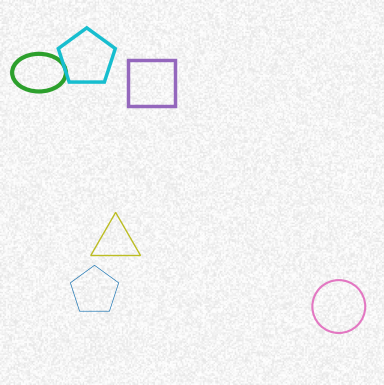[{"shape": "pentagon", "thickness": 0.5, "radius": 0.33, "center": [0.245, 0.245]}, {"shape": "oval", "thickness": 3, "radius": 0.35, "center": [0.101, 0.811]}, {"shape": "square", "thickness": 2.5, "radius": 0.3, "center": [0.393, 0.784]}, {"shape": "circle", "thickness": 1.5, "radius": 0.34, "center": [0.88, 0.204]}, {"shape": "triangle", "thickness": 1, "radius": 0.37, "center": [0.3, 0.374]}, {"shape": "pentagon", "thickness": 2.5, "radius": 0.39, "center": [0.225, 0.85]}]